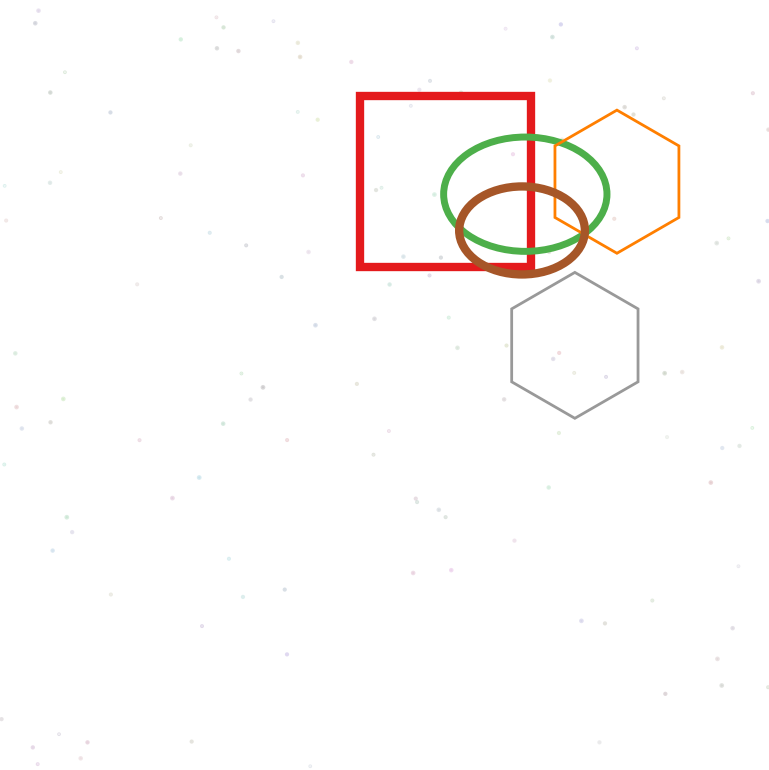[{"shape": "square", "thickness": 3, "radius": 0.56, "center": [0.578, 0.764]}, {"shape": "oval", "thickness": 2.5, "radius": 0.53, "center": [0.682, 0.748]}, {"shape": "hexagon", "thickness": 1, "radius": 0.46, "center": [0.801, 0.764]}, {"shape": "oval", "thickness": 3, "radius": 0.41, "center": [0.678, 0.701]}, {"shape": "hexagon", "thickness": 1, "radius": 0.47, "center": [0.747, 0.551]}]